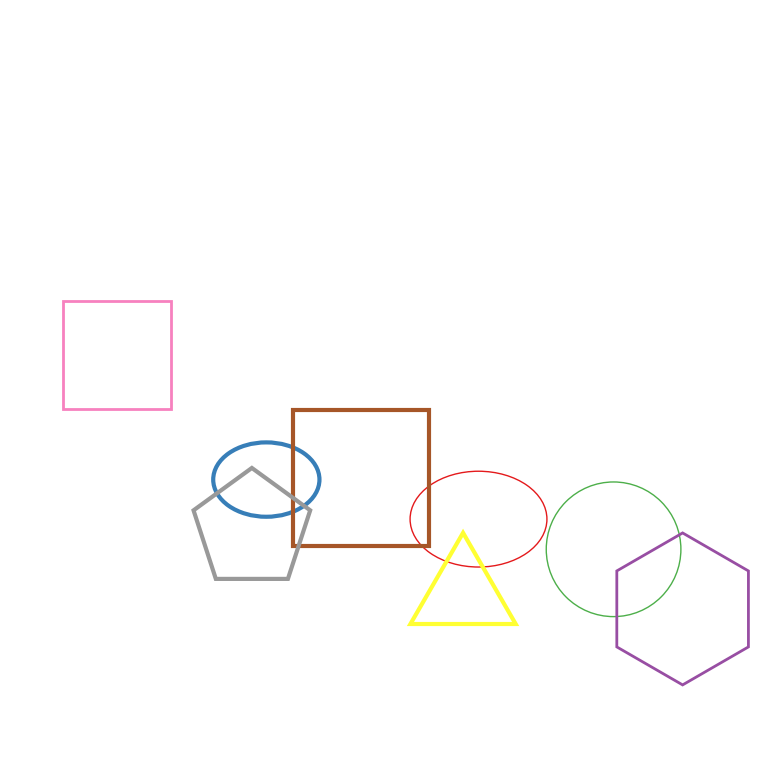[{"shape": "oval", "thickness": 0.5, "radius": 0.44, "center": [0.621, 0.326]}, {"shape": "oval", "thickness": 1.5, "radius": 0.34, "center": [0.346, 0.377]}, {"shape": "circle", "thickness": 0.5, "radius": 0.44, "center": [0.797, 0.287]}, {"shape": "hexagon", "thickness": 1, "radius": 0.49, "center": [0.887, 0.209]}, {"shape": "triangle", "thickness": 1.5, "radius": 0.39, "center": [0.601, 0.229]}, {"shape": "square", "thickness": 1.5, "radius": 0.44, "center": [0.469, 0.379]}, {"shape": "square", "thickness": 1, "radius": 0.35, "center": [0.152, 0.539]}, {"shape": "pentagon", "thickness": 1.5, "radius": 0.4, "center": [0.327, 0.313]}]